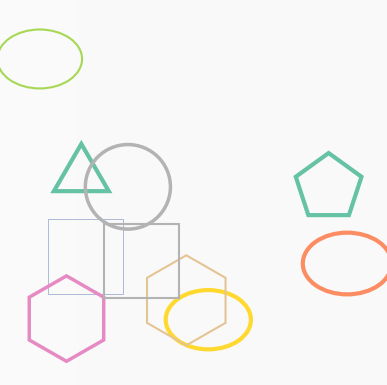[{"shape": "pentagon", "thickness": 3, "radius": 0.45, "center": [0.848, 0.513]}, {"shape": "triangle", "thickness": 3, "radius": 0.41, "center": [0.21, 0.544]}, {"shape": "oval", "thickness": 3, "radius": 0.57, "center": [0.896, 0.316]}, {"shape": "square", "thickness": 0.5, "radius": 0.49, "center": [0.221, 0.334]}, {"shape": "hexagon", "thickness": 2.5, "radius": 0.55, "center": [0.172, 0.172]}, {"shape": "oval", "thickness": 1.5, "radius": 0.55, "center": [0.102, 0.847]}, {"shape": "oval", "thickness": 3, "radius": 0.55, "center": [0.538, 0.17]}, {"shape": "hexagon", "thickness": 1.5, "radius": 0.58, "center": [0.481, 0.22]}, {"shape": "square", "thickness": 1.5, "radius": 0.48, "center": [0.365, 0.322]}, {"shape": "circle", "thickness": 2.5, "radius": 0.55, "center": [0.33, 0.515]}]